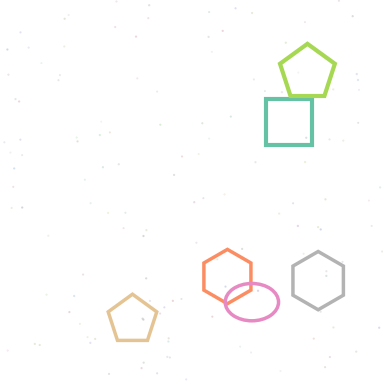[{"shape": "square", "thickness": 3, "radius": 0.3, "center": [0.75, 0.683]}, {"shape": "hexagon", "thickness": 2.5, "radius": 0.35, "center": [0.591, 0.282]}, {"shape": "oval", "thickness": 2.5, "radius": 0.35, "center": [0.654, 0.215]}, {"shape": "pentagon", "thickness": 3, "radius": 0.37, "center": [0.799, 0.811]}, {"shape": "pentagon", "thickness": 2.5, "radius": 0.33, "center": [0.344, 0.17]}, {"shape": "hexagon", "thickness": 2.5, "radius": 0.38, "center": [0.826, 0.271]}]